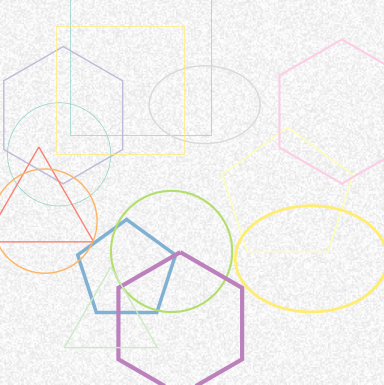[{"shape": "square", "thickness": 0.5, "radius": 0.91, "center": [0.364, 0.833]}, {"shape": "circle", "thickness": 0.5, "radius": 0.67, "center": [0.154, 0.599]}, {"shape": "pentagon", "thickness": 1, "radius": 0.89, "center": [0.747, 0.491]}, {"shape": "hexagon", "thickness": 1, "radius": 0.89, "center": [0.164, 0.701]}, {"shape": "triangle", "thickness": 1, "radius": 0.82, "center": [0.101, 0.454]}, {"shape": "pentagon", "thickness": 2.5, "radius": 0.67, "center": [0.329, 0.296]}, {"shape": "circle", "thickness": 1, "radius": 0.68, "center": [0.117, 0.426]}, {"shape": "circle", "thickness": 1.5, "radius": 0.79, "center": [0.446, 0.347]}, {"shape": "hexagon", "thickness": 1.5, "radius": 0.94, "center": [0.888, 0.71]}, {"shape": "oval", "thickness": 1, "radius": 0.72, "center": [0.532, 0.728]}, {"shape": "hexagon", "thickness": 3, "radius": 0.93, "center": [0.468, 0.16]}, {"shape": "triangle", "thickness": 1, "radius": 0.7, "center": [0.288, 0.167]}, {"shape": "square", "thickness": 0.5, "radius": 0.83, "center": [0.311, 0.767]}, {"shape": "oval", "thickness": 2, "radius": 0.99, "center": [0.808, 0.328]}]